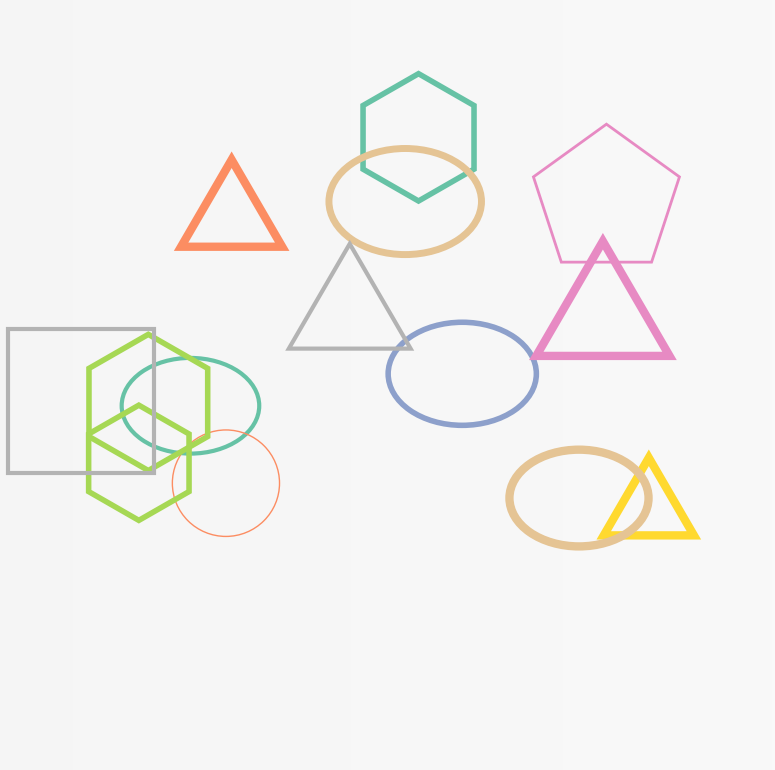[{"shape": "oval", "thickness": 1.5, "radius": 0.44, "center": [0.246, 0.473]}, {"shape": "hexagon", "thickness": 2, "radius": 0.41, "center": [0.54, 0.822]}, {"shape": "triangle", "thickness": 3, "radius": 0.38, "center": [0.299, 0.717]}, {"shape": "circle", "thickness": 0.5, "radius": 0.35, "center": [0.292, 0.372]}, {"shape": "oval", "thickness": 2, "radius": 0.48, "center": [0.596, 0.515]}, {"shape": "pentagon", "thickness": 1, "radius": 0.5, "center": [0.783, 0.74]}, {"shape": "triangle", "thickness": 3, "radius": 0.5, "center": [0.778, 0.587]}, {"shape": "hexagon", "thickness": 2, "radius": 0.44, "center": [0.191, 0.477]}, {"shape": "hexagon", "thickness": 2, "radius": 0.37, "center": [0.179, 0.399]}, {"shape": "triangle", "thickness": 3, "radius": 0.34, "center": [0.837, 0.338]}, {"shape": "oval", "thickness": 2.5, "radius": 0.49, "center": [0.523, 0.738]}, {"shape": "oval", "thickness": 3, "radius": 0.45, "center": [0.747, 0.353]}, {"shape": "square", "thickness": 1.5, "radius": 0.47, "center": [0.105, 0.479]}, {"shape": "triangle", "thickness": 1.5, "radius": 0.45, "center": [0.451, 0.593]}]